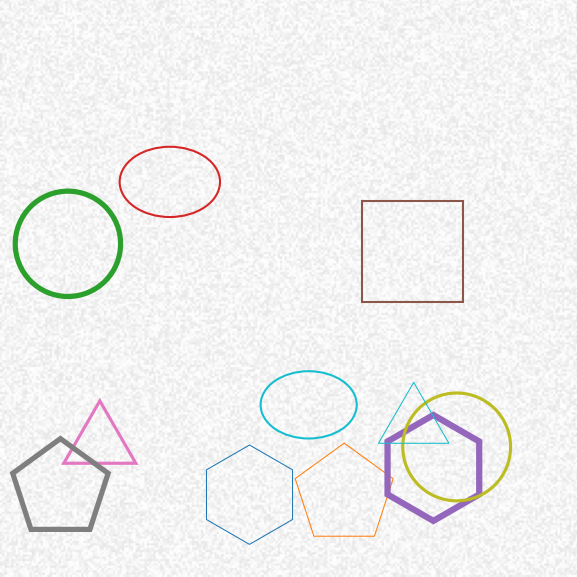[{"shape": "hexagon", "thickness": 0.5, "radius": 0.43, "center": [0.432, 0.143]}, {"shape": "pentagon", "thickness": 0.5, "radius": 0.45, "center": [0.596, 0.143]}, {"shape": "circle", "thickness": 2.5, "radius": 0.46, "center": [0.118, 0.577]}, {"shape": "oval", "thickness": 1, "radius": 0.43, "center": [0.294, 0.684]}, {"shape": "hexagon", "thickness": 3, "radius": 0.46, "center": [0.75, 0.189]}, {"shape": "square", "thickness": 1, "radius": 0.44, "center": [0.714, 0.564]}, {"shape": "triangle", "thickness": 1.5, "radius": 0.36, "center": [0.173, 0.233]}, {"shape": "pentagon", "thickness": 2.5, "radius": 0.43, "center": [0.105, 0.153]}, {"shape": "circle", "thickness": 1.5, "radius": 0.47, "center": [0.791, 0.225]}, {"shape": "oval", "thickness": 1, "radius": 0.42, "center": [0.534, 0.298]}, {"shape": "triangle", "thickness": 0.5, "radius": 0.35, "center": [0.716, 0.267]}]